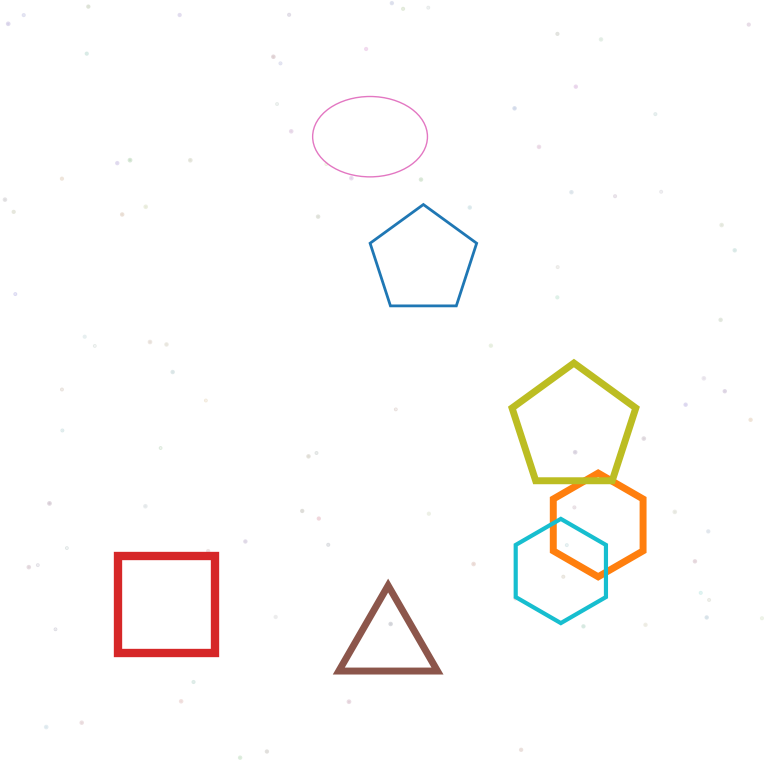[{"shape": "pentagon", "thickness": 1, "radius": 0.36, "center": [0.55, 0.662]}, {"shape": "hexagon", "thickness": 2.5, "radius": 0.34, "center": [0.777, 0.318]}, {"shape": "square", "thickness": 3, "radius": 0.32, "center": [0.216, 0.215]}, {"shape": "triangle", "thickness": 2.5, "radius": 0.37, "center": [0.504, 0.166]}, {"shape": "oval", "thickness": 0.5, "radius": 0.37, "center": [0.481, 0.822]}, {"shape": "pentagon", "thickness": 2.5, "radius": 0.42, "center": [0.745, 0.444]}, {"shape": "hexagon", "thickness": 1.5, "radius": 0.34, "center": [0.728, 0.258]}]